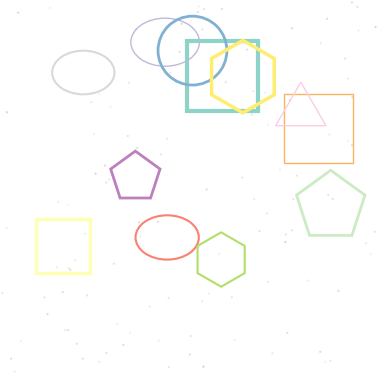[{"shape": "square", "thickness": 3, "radius": 0.46, "center": [0.578, 0.803]}, {"shape": "square", "thickness": 2.5, "radius": 0.35, "center": [0.164, 0.362]}, {"shape": "oval", "thickness": 1, "radius": 0.45, "center": [0.429, 0.89]}, {"shape": "oval", "thickness": 1.5, "radius": 0.41, "center": [0.434, 0.383]}, {"shape": "circle", "thickness": 2, "radius": 0.45, "center": [0.5, 0.869]}, {"shape": "square", "thickness": 1, "radius": 0.45, "center": [0.827, 0.665]}, {"shape": "hexagon", "thickness": 1.5, "radius": 0.35, "center": [0.574, 0.326]}, {"shape": "triangle", "thickness": 1, "radius": 0.38, "center": [0.781, 0.711]}, {"shape": "oval", "thickness": 1.5, "radius": 0.4, "center": [0.216, 0.812]}, {"shape": "pentagon", "thickness": 2, "radius": 0.34, "center": [0.352, 0.54]}, {"shape": "pentagon", "thickness": 2, "radius": 0.47, "center": [0.859, 0.464]}, {"shape": "hexagon", "thickness": 2.5, "radius": 0.47, "center": [0.631, 0.801]}]